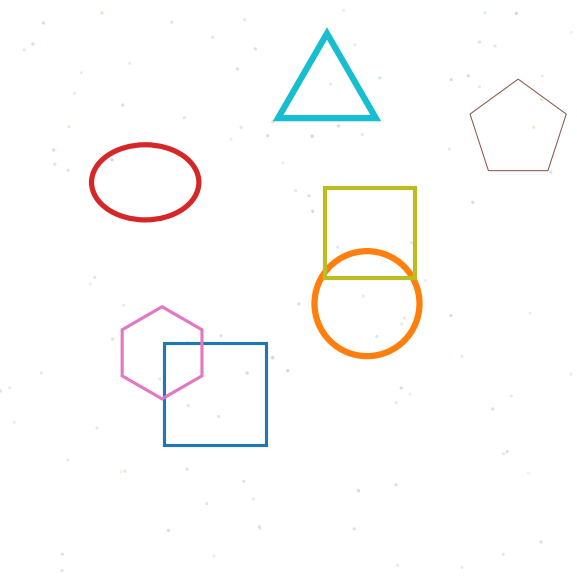[{"shape": "square", "thickness": 1.5, "radius": 0.44, "center": [0.372, 0.317]}, {"shape": "circle", "thickness": 3, "radius": 0.45, "center": [0.635, 0.473]}, {"shape": "oval", "thickness": 2.5, "radius": 0.46, "center": [0.251, 0.683]}, {"shape": "pentagon", "thickness": 0.5, "radius": 0.44, "center": [0.897, 0.775]}, {"shape": "hexagon", "thickness": 1.5, "radius": 0.4, "center": [0.281, 0.388]}, {"shape": "square", "thickness": 2, "radius": 0.39, "center": [0.641, 0.596]}, {"shape": "triangle", "thickness": 3, "radius": 0.49, "center": [0.566, 0.843]}]